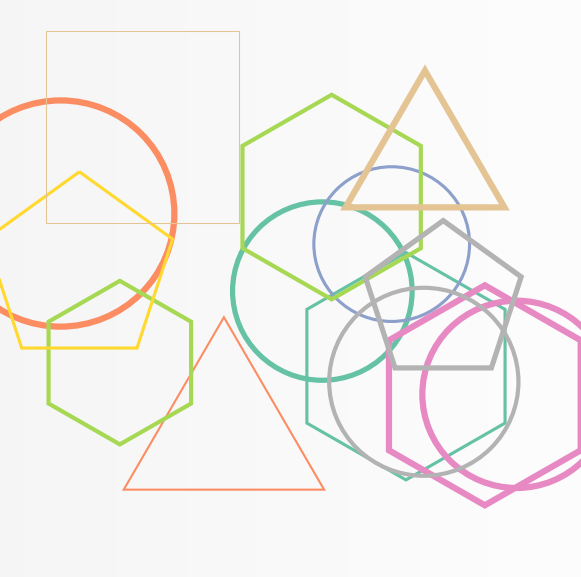[{"shape": "circle", "thickness": 2.5, "radius": 0.77, "center": [0.555, 0.495]}, {"shape": "hexagon", "thickness": 1.5, "radius": 0.98, "center": [0.698, 0.365]}, {"shape": "circle", "thickness": 3, "radius": 0.98, "center": [0.104, 0.629]}, {"shape": "triangle", "thickness": 1, "radius": 1.0, "center": [0.385, 0.251]}, {"shape": "circle", "thickness": 1.5, "radius": 0.67, "center": [0.674, 0.576]}, {"shape": "hexagon", "thickness": 3, "radius": 0.95, "center": [0.834, 0.315]}, {"shape": "circle", "thickness": 3, "radius": 0.81, "center": [0.889, 0.316]}, {"shape": "hexagon", "thickness": 2, "radius": 0.89, "center": [0.571, 0.658]}, {"shape": "hexagon", "thickness": 2, "radius": 0.71, "center": [0.206, 0.371]}, {"shape": "pentagon", "thickness": 1.5, "radius": 0.84, "center": [0.137, 0.533]}, {"shape": "square", "thickness": 0.5, "radius": 0.83, "center": [0.246, 0.779]}, {"shape": "triangle", "thickness": 3, "radius": 0.79, "center": [0.731, 0.719]}, {"shape": "circle", "thickness": 2, "radius": 0.81, "center": [0.729, 0.338]}, {"shape": "pentagon", "thickness": 2.5, "radius": 0.71, "center": [0.762, 0.476]}]